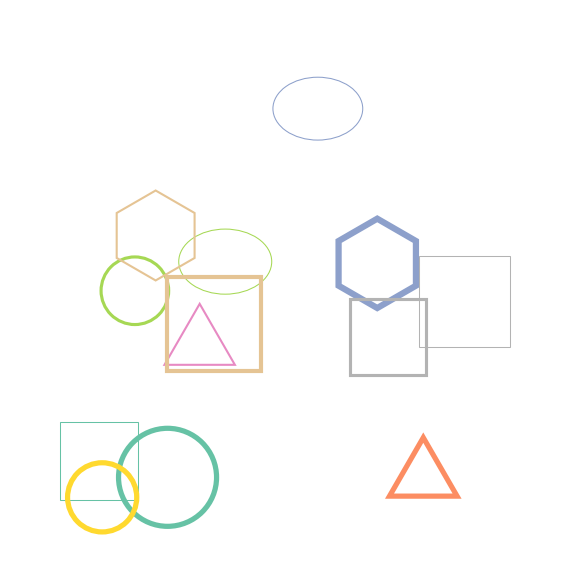[{"shape": "circle", "thickness": 2.5, "radius": 0.42, "center": [0.29, 0.173]}, {"shape": "square", "thickness": 0.5, "radius": 0.34, "center": [0.171, 0.2]}, {"shape": "triangle", "thickness": 2.5, "radius": 0.34, "center": [0.733, 0.174]}, {"shape": "oval", "thickness": 0.5, "radius": 0.39, "center": [0.55, 0.811]}, {"shape": "hexagon", "thickness": 3, "radius": 0.39, "center": [0.653, 0.543]}, {"shape": "triangle", "thickness": 1, "radius": 0.35, "center": [0.346, 0.403]}, {"shape": "circle", "thickness": 1.5, "radius": 0.29, "center": [0.234, 0.496]}, {"shape": "oval", "thickness": 0.5, "radius": 0.4, "center": [0.39, 0.546]}, {"shape": "circle", "thickness": 2.5, "radius": 0.3, "center": [0.177, 0.138]}, {"shape": "square", "thickness": 2, "radius": 0.41, "center": [0.371, 0.438]}, {"shape": "hexagon", "thickness": 1, "radius": 0.39, "center": [0.27, 0.591]}, {"shape": "square", "thickness": 0.5, "radius": 0.39, "center": [0.804, 0.477]}, {"shape": "square", "thickness": 1.5, "radius": 0.33, "center": [0.672, 0.416]}]